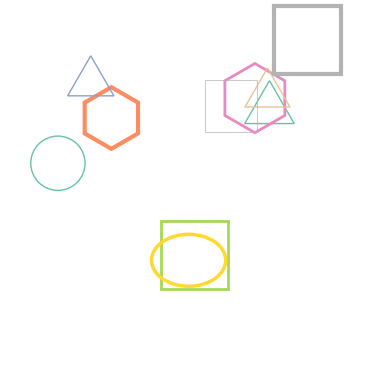[{"shape": "triangle", "thickness": 1, "radius": 0.37, "center": [0.7, 0.716]}, {"shape": "circle", "thickness": 1, "radius": 0.35, "center": [0.15, 0.576]}, {"shape": "hexagon", "thickness": 3, "radius": 0.4, "center": [0.289, 0.693]}, {"shape": "triangle", "thickness": 1, "radius": 0.35, "center": [0.236, 0.786]}, {"shape": "hexagon", "thickness": 2, "radius": 0.45, "center": [0.662, 0.745]}, {"shape": "square", "thickness": 2, "radius": 0.44, "center": [0.505, 0.337]}, {"shape": "oval", "thickness": 2.5, "radius": 0.48, "center": [0.49, 0.324]}, {"shape": "triangle", "thickness": 1, "radius": 0.34, "center": [0.695, 0.756]}, {"shape": "square", "thickness": 3, "radius": 0.44, "center": [0.799, 0.895]}, {"shape": "square", "thickness": 0.5, "radius": 0.34, "center": [0.599, 0.724]}]